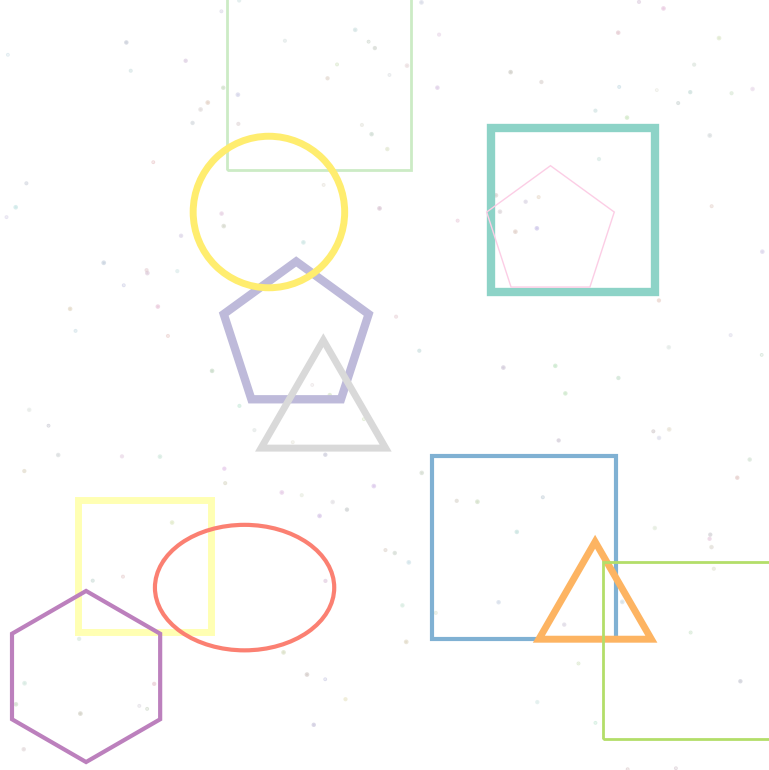[{"shape": "square", "thickness": 3, "radius": 0.53, "center": [0.744, 0.727]}, {"shape": "square", "thickness": 2.5, "radius": 0.43, "center": [0.188, 0.265]}, {"shape": "pentagon", "thickness": 3, "radius": 0.49, "center": [0.385, 0.562]}, {"shape": "oval", "thickness": 1.5, "radius": 0.58, "center": [0.318, 0.237]}, {"shape": "square", "thickness": 1.5, "radius": 0.6, "center": [0.681, 0.289]}, {"shape": "triangle", "thickness": 2.5, "radius": 0.42, "center": [0.773, 0.212]}, {"shape": "square", "thickness": 1, "radius": 0.57, "center": [0.898, 0.156]}, {"shape": "pentagon", "thickness": 0.5, "radius": 0.44, "center": [0.715, 0.698]}, {"shape": "triangle", "thickness": 2.5, "radius": 0.47, "center": [0.42, 0.465]}, {"shape": "hexagon", "thickness": 1.5, "radius": 0.56, "center": [0.112, 0.121]}, {"shape": "square", "thickness": 1, "radius": 0.6, "center": [0.415, 0.899]}, {"shape": "circle", "thickness": 2.5, "radius": 0.49, "center": [0.349, 0.725]}]